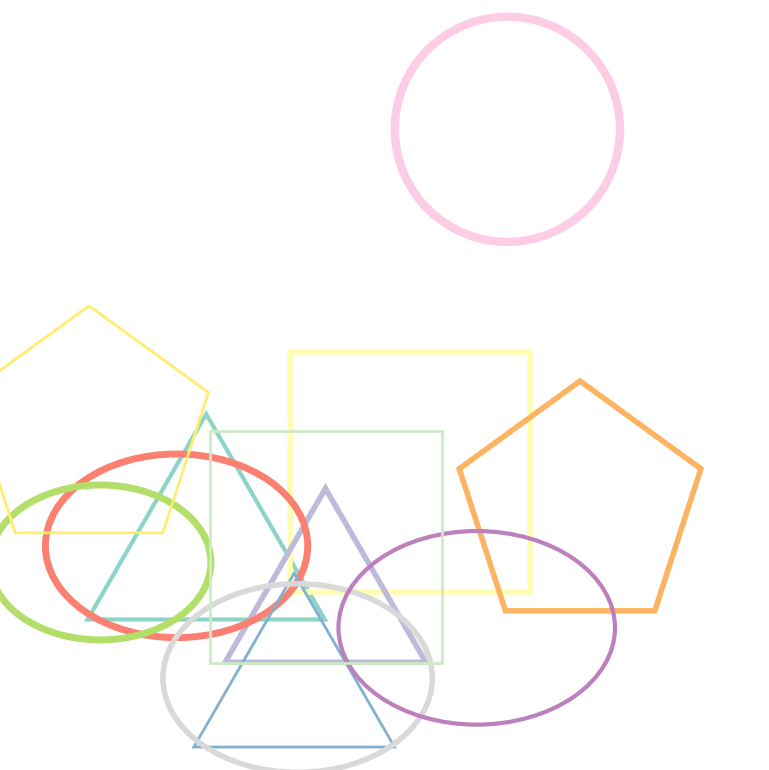[{"shape": "triangle", "thickness": 1.5, "radius": 0.89, "center": [0.268, 0.284]}, {"shape": "square", "thickness": 2, "radius": 0.78, "center": [0.532, 0.387]}, {"shape": "triangle", "thickness": 2, "radius": 0.75, "center": [0.423, 0.215]}, {"shape": "oval", "thickness": 2.5, "radius": 0.85, "center": [0.229, 0.291]}, {"shape": "triangle", "thickness": 1, "radius": 0.75, "center": [0.382, 0.105]}, {"shape": "pentagon", "thickness": 2, "radius": 0.82, "center": [0.753, 0.34]}, {"shape": "oval", "thickness": 2.5, "radius": 0.72, "center": [0.13, 0.27]}, {"shape": "circle", "thickness": 3, "radius": 0.73, "center": [0.659, 0.832]}, {"shape": "oval", "thickness": 2, "radius": 0.87, "center": [0.387, 0.119]}, {"shape": "oval", "thickness": 1.5, "radius": 0.9, "center": [0.619, 0.185]}, {"shape": "square", "thickness": 1, "radius": 0.76, "center": [0.424, 0.29]}, {"shape": "pentagon", "thickness": 1, "radius": 0.81, "center": [0.116, 0.44]}]